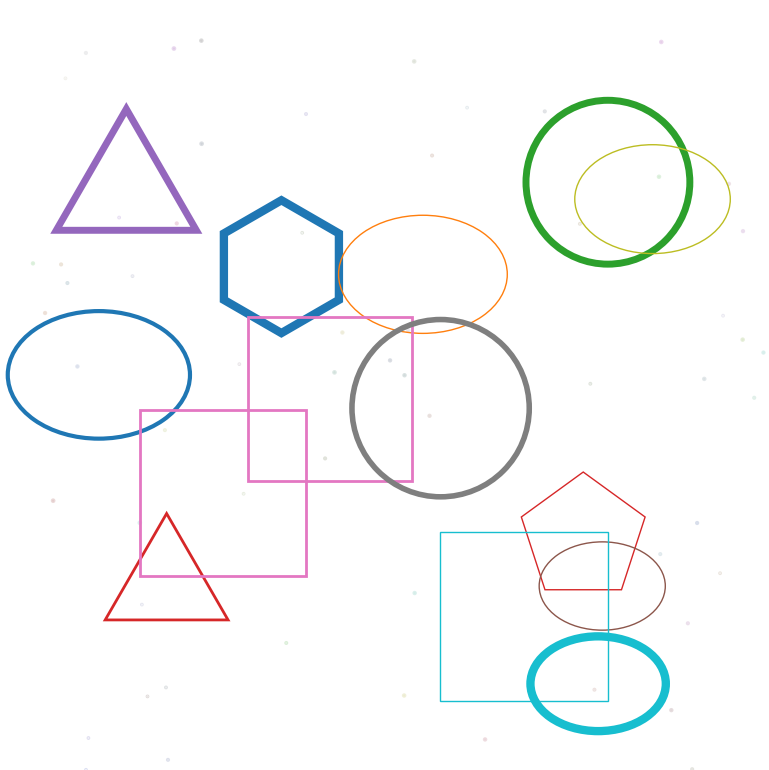[{"shape": "oval", "thickness": 1.5, "radius": 0.59, "center": [0.128, 0.513]}, {"shape": "hexagon", "thickness": 3, "radius": 0.43, "center": [0.365, 0.654]}, {"shape": "oval", "thickness": 0.5, "radius": 0.55, "center": [0.549, 0.644]}, {"shape": "circle", "thickness": 2.5, "radius": 0.53, "center": [0.79, 0.763]}, {"shape": "pentagon", "thickness": 0.5, "radius": 0.42, "center": [0.757, 0.302]}, {"shape": "triangle", "thickness": 1, "radius": 0.46, "center": [0.216, 0.241]}, {"shape": "triangle", "thickness": 2.5, "radius": 0.53, "center": [0.164, 0.753]}, {"shape": "oval", "thickness": 0.5, "radius": 0.41, "center": [0.782, 0.239]}, {"shape": "square", "thickness": 1, "radius": 0.54, "center": [0.29, 0.36]}, {"shape": "square", "thickness": 1, "radius": 0.53, "center": [0.428, 0.482]}, {"shape": "circle", "thickness": 2, "radius": 0.58, "center": [0.572, 0.47]}, {"shape": "oval", "thickness": 0.5, "radius": 0.5, "center": [0.847, 0.741]}, {"shape": "oval", "thickness": 3, "radius": 0.44, "center": [0.777, 0.112]}, {"shape": "square", "thickness": 0.5, "radius": 0.55, "center": [0.681, 0.199]}]